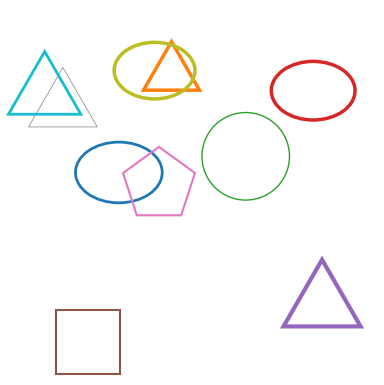[{"shape": "oval", "thickness": 2, "radius": 0.56, "center": [0.309, 0.552]}, {"shape": "triangle", "thickness": 2.5, "radius": 0.42, "center": [0.445, 0.808]}, {"shape": "circle", "thickness": 1, "radius": 0.57, "center": [0.638, 0.594]}, {"shape": "oval", "thickness": 2.5, "radius": 0.54, "center": [0.813, 0.764]}, {"shape": "triangle", "thickness": 3, "radius": 0.58, "center": [0.837, 0.21]}, {"shape": "square", "thickness": 1.5, "radius": 0.41, "center": [0.228, 0.112]}, {"shape": "pentagon", "thickness": 1.5, "radius": 0.49, "center": [0.413, 0.52]}, {"shape": "triangle", "thickness": 0.5, "radius": 0.51, "center": [0.163, 0.722]}, {"shape": "oval", "thickness": 2.5, "radius": 0.52, "center": [0.401, 0.817]}, {"shape": "triangle", "thickness": 2, "radius": 0.54, "center": [0.116, 0.758]}]